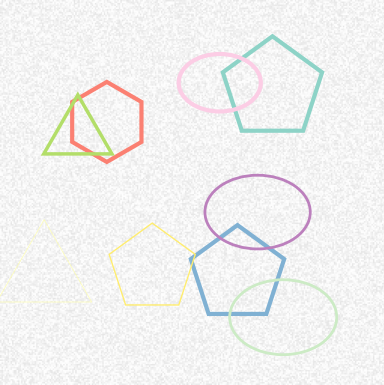[{"shape": "pentagon", "thickness": 3, "radius": 0.68, "center": [0.708, 0.77]}, {"shape": "triangle", "thickness": 0.5, "radius": 0.71, "center": [0.115, 0.287]}, {"shape": "hexagon", "thickness": 3, "radius": 0.52, "center": [0.277, 0.683]}, {"shape": "pentagon", "thickness": 3, "radius": 0.64, "center": [0.617, 0.288]}, {"shape": "triangle", "thickness": 2.5, "radius": 0.51, "center": [0.202, 0.651]}, {"shape": "oval", "thickness": 3, "radius": 0.53, "center": [0.571, 0.785]}, {"shape": "oval", "thickness": 2, "radius": 0.68, "center": [0.669, 0.449]}, {"shape": "oval", "thickness": 2, "radius": 0.7, "center": [0.736, 0.176]}, {"shape": "pentagon", "thickness": 1, "radius": 0.59, "center": [0.395, 0.303]}]